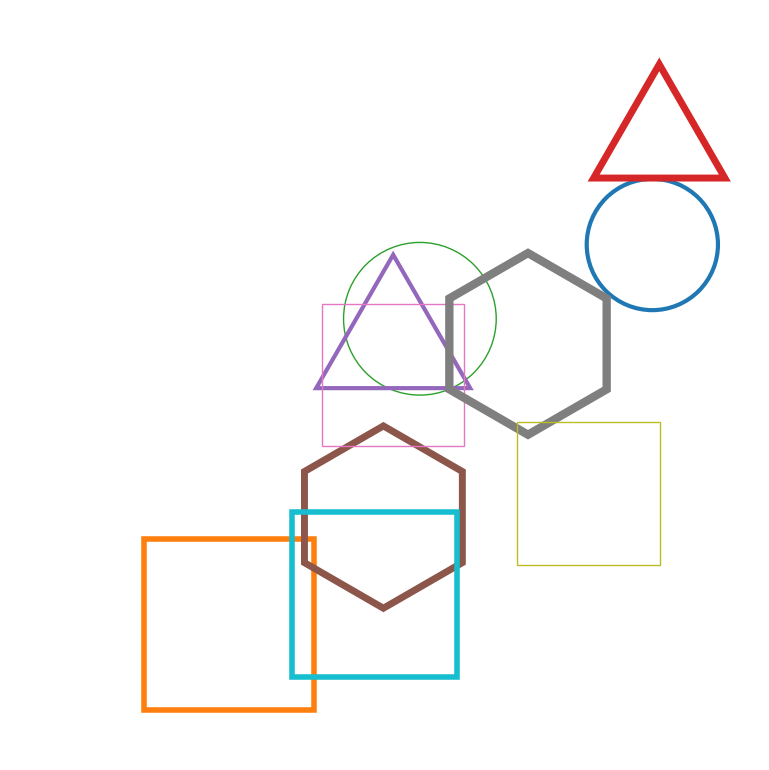[{"shape": "circle", "thickness": 1.5, "radius": 0.43, "center": [0.847, 0.682]}, {"shape": "square", "thickness": 2, "radius": 0.55, "center": [0.297, 0.189]}, {"shape": "circle", "thickness": 0.5, "radius": 0.5, "center": [0.545, 0.586]}, {"shape": "triangle", "thickness": 2.5, "radius": 0.49, "center": [0.856, 0.818]}, {"shape": "triangle", "thickness": 1.5, "radius": 0.58, "center": [0.511, 0.554]}, {"shape": "hexagon", "thickness": 2.5, "radius": 0.59, "center": [0.498, 0.328]}, {"shape": "square", "thickness": 0.5, "radius": 0.46, "center": [0.51, 0.513]}, {"shape": "hexagon", "thickness": 3, "radius": 0.59, "center": [0.686, 0.553]}, {"shape": "square", "thickness": 0.5, "radius": 0.46, "center": [0.765, 0.359]}, {"shape": "square", "thickness": 2, "radius": 0.54, "center": [0.486, 0.228]}]